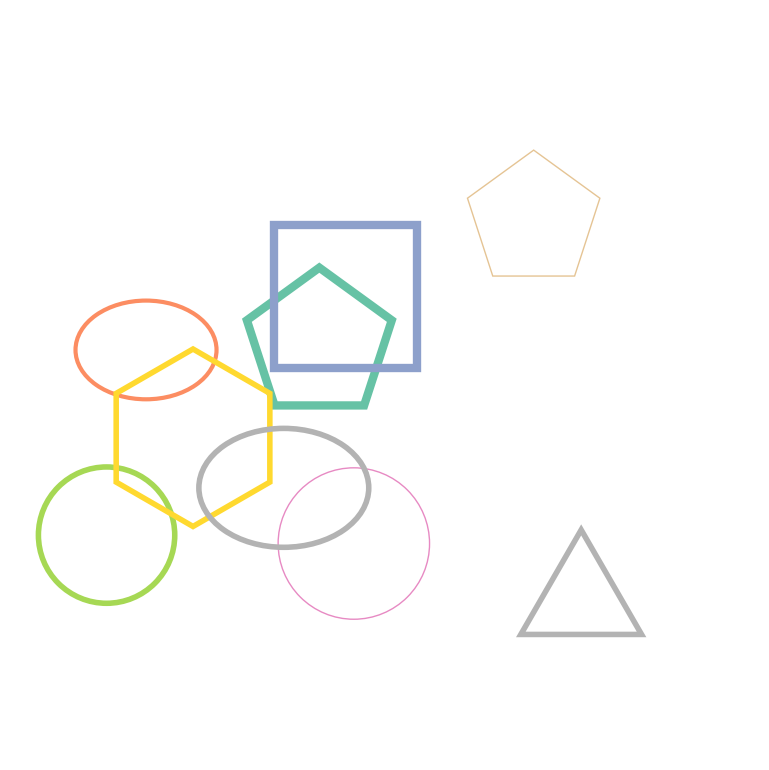[{"shape": "pentagon", "thickness": 3, "radius": 0.49, "center": [0.415, 0.553]}, {"shape": "oval", "thickness": 1.5, "radius": 0.46, "center": [0.19, 0.546]}, {"shape": "square", "thickness": 3, "radius": 0.47, "center": [0.449, 0.615]}, {"shape": "circle", "thickness": 0.5, "radius": 0.49, "center": [0.46, 0.294]}, {"shape": "circle", "thickness": 2, "radius": 0.44, "center": [0.138, 0.305]}, {"shape": "hexagon", "thickness": 2, "radius": 0.58, "center": [0.251, 0.431]}, {"shape": "pentagon", "thickness": 0.5, "radius": 0.45, "center": [0.693, 0.715]}, {"shape": "oval", "thickness": 2, "radius": 0.55, "center": [0.369, 0.366]}, {"shape": "triangle", "thickness": 2, "radius": 0.45, "center": [0.755, 0.221]}]